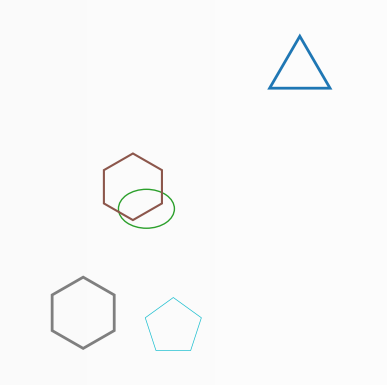[{"shape": "triangle", "thickness": 2, "radius": 0.45, "center": [0.774, 0.816]}, {"shape": "oval", "thickness": 1, "radius": 0.36, "center": [0.378, 0.458]}, {"shape": "hexagon", "thickness": 1.5, "radius": 0.43, "center": [0.343, 0.515]}, {"shape": "hexagon", "thickness": 2, "radius": 0.46, "center": [0.215, 0.188]}, {"shape": "pentagon", "thickness": 0.5, "radius": 0.38, "center": [0.447, 0.151]}]